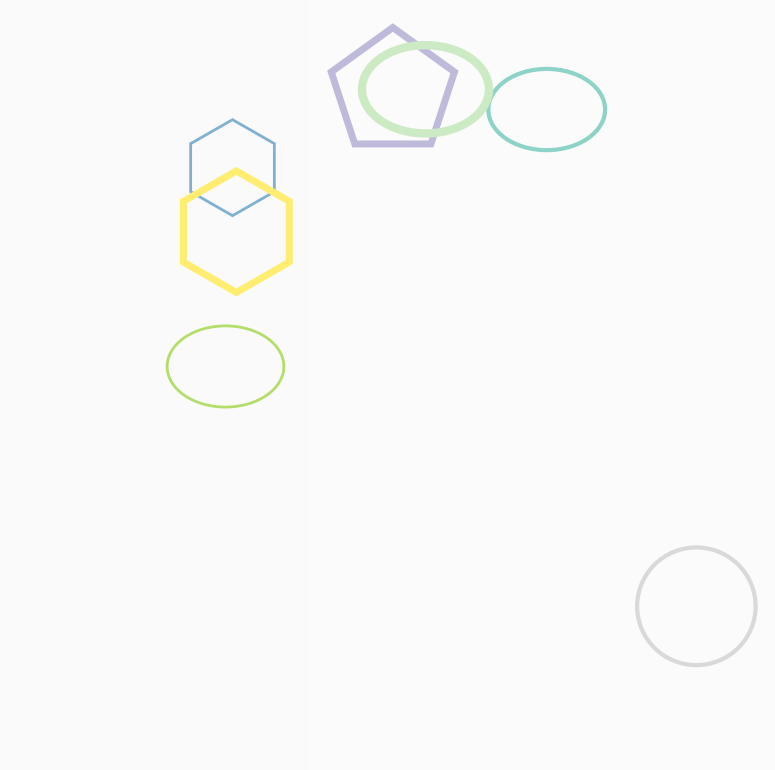[{"shape": "oval", "thickness": 1.5, "radius": 0.38, "center": [0.705, 0.858]}, {"shape": "pentagon", "thickness": 2.5, "radius": 0.42, "center": [0.507, 0.881]}, {"shape": "hexagon", "thickness": 1, "radius": 0.31, "center": [0.3, 0.782]}, {"shape": "oval", "thickness": 1, "radius": 0.38, "center": [0.291, 0.524]}, {"shape": "circle", "thickness": 1.5, "radius": 0.38, "center": [0.899, 0.213]}, {"shape": "oval", "thickness": 3, "radius": 0.41, "center": [0.549, 0.884]}, {"shape": "hexagon", "thickness": 2.5, "radius": 0.39, "center": [0.305, 0.699]}]